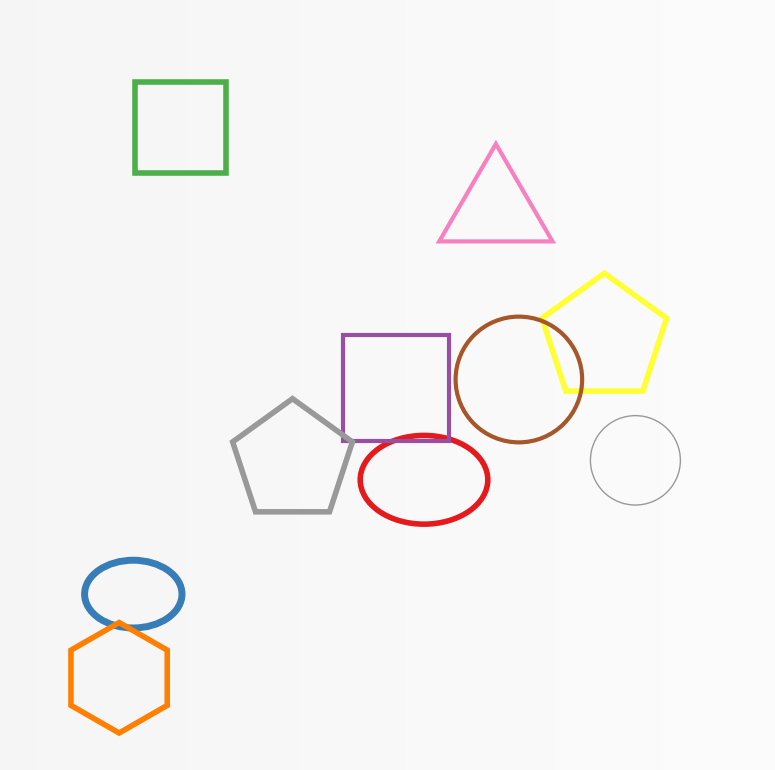[{"shape": "oval", "thickness": 2, "radius": 0.41, "center": [0.547, 0.377]}, {"shape": "oval", "thickness": 2.5, "radius": 0.31, "center": [0.172, 0.228]}, {"shape": "square", "thickness": 2, "radius": 0.3, "center": [0.233, 0.834]}, {"shape": "square", "thickness": 1.5, "radius": 0.34, "center": [0.511, 0.496]}, {"shape": "hexagon", "thickness": 2, "radius": 0.36, "center": [0.154, 0.12]}, {"shape": "pentagon", "thickness": 2, "radius": 0.42, "center": [0.78, 0.561]}, {"shape": "circle", "thickness": 1.5, "radius": 0.41, "center": [0.67, 0.507]}, {"shape": "triangle", "thickness": 1.5, "radius": 0.42, "center": [0.64, 0.729]}, {"shape": "circle", "thickness": 0.5, "radius": 0.29, "center": [0.82, 0.402]}, {"shape": "pentagon", "thickness": 2, "radius": 0.41, "center": [0.377, 0.401]}]